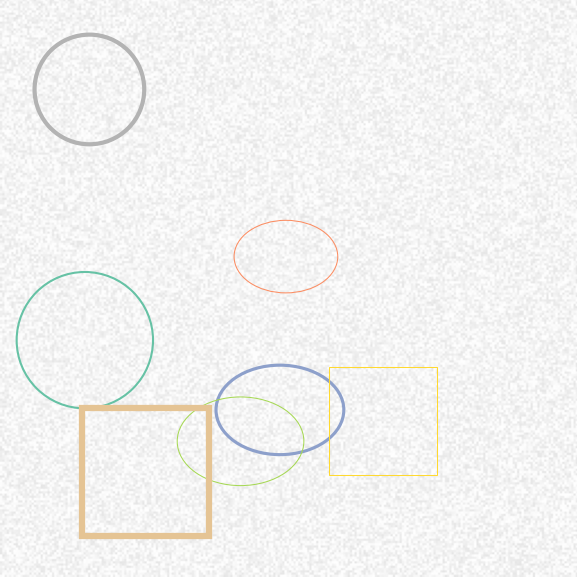[{"shape": "circle", "thickness": 1, "radius": 0.59, "center": [0.147, 0.41]}, {"shape": "oval", "thickness": 0.5, "radius": 0.45, "center": [0.495, 0.555]}, {"shape": "oval", "thickness": 1.5, "radius": 0.55, "center": [0.485, 0.289]}, {"shape": "oval", "thickness": 0.5, "radius": 0.55, "center": [0.417, 0.235]}, {"shape": "square", "thickness": 0.5, "radius": 0.47, "center": [0.662, 0.27]}, {"shape": "square", "thickness": 3, "radius": 0.55, "center": [0.252, 0.182]}, {"shape": "circle", "thickness": 2, "radius": 0.47, "center": [0.155, 0.844]}]